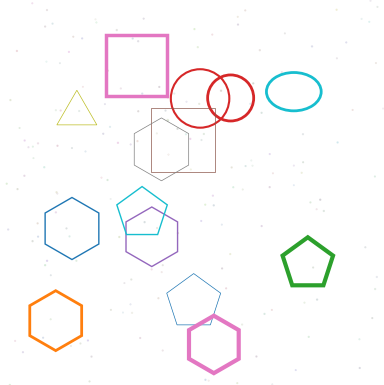[{"shape": "pentagon", "thickness": 0.5, "radius": 0.37, "center": [0.503, 0.216]}, {"shape": "hexagon", "thickness": 1, "radius": 0.4, "center": [0.187, 0.406]}, {"shape": "hexagon", "thickness": 2, "radius": 0.39, "center": [0.145, 0.167]}, {"shape": "pentagon", "thickness": 3, "radius": 0.34, "center": [0.8, 0.315]}, {"shape": "circle", "thickness": 2, "radius": 0.3, "center": [0.599, 0.746]}, {"shape": "circle", "thickness": 1.5, "radius": 0.38, "center": [0.52, 0.744]}, {"shape": "hexagon", "thickness": 1, "radius": 0.39, "center": [0.394, 0.385]}, {"shape": "square", "thickness": 0.5, "radius": 0.42, "center": [0.474, 0.637]}, {"shape": "hexagon", "thickness": 3, "radius": 0.37, "center": [0.555, 0.105]}, {"shape": "square", "thickness": 2.5, "radius": 0.4, "center": [0.355, 0.829]}, {"shape": "hexagon", "thickness": 0.5, "radius": 0.41, "center": [0.419, 0.612]}, {"shape": "triangle", "thickness": 0.5, "radius": 0.3, "center": [0.2, 0.706]}, {"shape": "oval", "thickness": 2, "radius": 0.36, "center": [0.763, 0.762]}, {"shape": "pentagon", "thickness": 1, "radius": 0.34, "center": [0.369, 0.447]}]